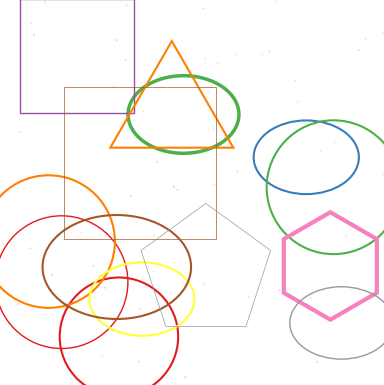[{"shape": "circle", "thickness": 1.5, "radius": 0.77, "center": [0.309, 0.125]}, {"shape": "circle", "thickness": 1, "radius": 0.86, "center": [0.16, 0.267]}, {"shape": "oval", "thickness": 1.5, "radius": 0.68, "center": [0.795, 0.592]}, {"shape": "oval", "thickness": 2.5, "radius": 0.72, "center": [0.477, 0.703]}, {"shape": "circle", "thickness": 1.5, "radius": 0.87, "center": [0.866, 0.514]}, {"shape": "square", "thickness": 1, "radius": 0.74, "center": [0.2, 0.855]}, {"shape": "circle", "thickness": 1.5, "radius": 0.86, "center": [0.126, 0.373]}, {"shape": "triangle", "thickness": 1.5, "radius": 0.92, "center": [0.446, 0.709]}, {"shape": "oval", "thickness": 1.5, "radius": 0.68, "center": [0.369, 0.223]}, {"shape": "oval", "thickness": 1.5, "radius": 0.96, "center": [0.303, 0.306]}, {"shape": "square", "thickness": 0.5, "radius": 0.99, "center": [0.364, 0.577]}, {"shape": "hexagon", "thickness": 3, "radius": 0.7, "center": [0.858, 0.309]}, {"shape": "oval", "thickness": 1, "radius": 0.67, "center": [0.887, 0.161]}, {"shape": "pentagon", "thickness": 0.5, "radius": 0.88, "center": [0.535, 0.295]}]